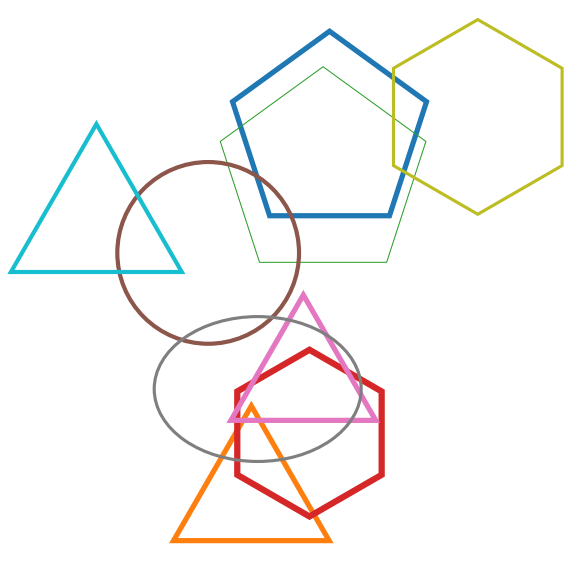[{"shape": "pentagon", "thickness": 2.5, "radius": 0.88, "center": [0.571, 0.768]}, {"shape": "triangle", "thickness": 2.5, "radius": 0.78, "center": [0.435, 0.141]}, {"shape": "pentagon", "thickness": 0.5, "radius": 0.94, "center": [0.559, 0.696]}, {"shape": "hexagon", "thickness": 3, "radius": 0.72, "center": [0.536, 0.249]}, {"shape": "circle", "thickness": 2, "radius": 0.79, "center": [0.36, 0.561]}, {"shape": "triangle", "thickness": 2.5, "radius": 0.72, "center": [0.525, 0.344]}, {"shape": "oval", "thickness": 1.5, "radius": 0.9, "center": [0.446, 0.325]}, {"shape": "hexagon", "thickness": 1.5, "radius": 0.84, "center": [0.827, 0.797]}, {"shape": "triangle", "thickness": 2, "radius": 0.85, "center": [0.167, 0.614]}]